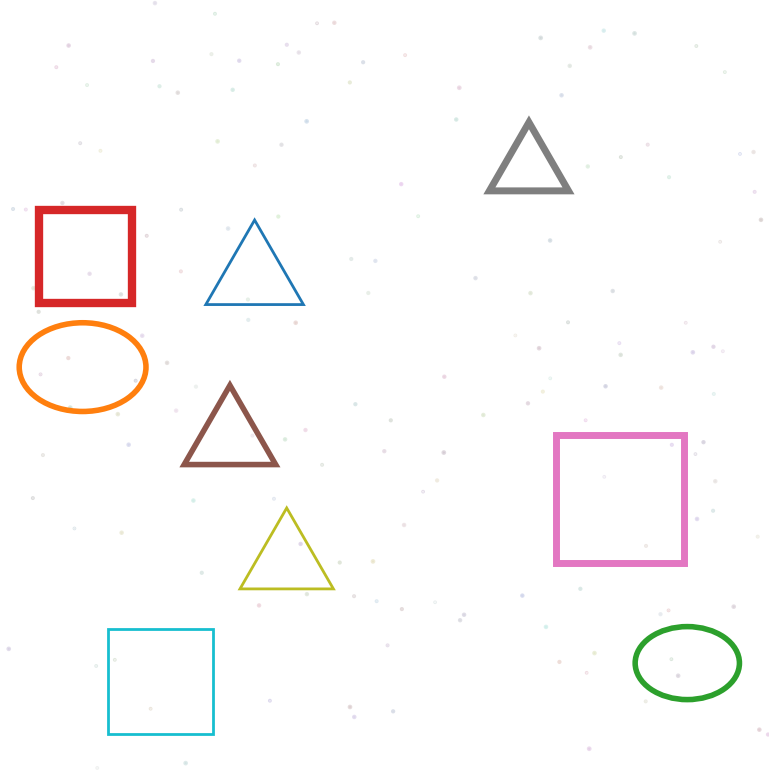[{"shape": "triangle", "thickness": 1, "radius": 0.37, "center": [0.331, 0.641]}, {"shape": "oval", "thickness": 2, "radius": 0.41, "center": [0.107, 0.523]}, {"shape": "oval", "thickness": 2, "radius": 0.34, "center": [0.893, 0.139]}, {"shape": "square", "thickness": 3, "radius": 0.3, "center": [0.111, 0.667]}, {"shape": "triangle", "thickness": 2, "radius": 0.34, "center": [0.299, 0.431]}, {"shape": "square", "thickness": 2.5, "radius": 0.41, "center": [0.805, 0.352]}, {"shape": "triangle", "thickness": 2.5, "radius": 0.3, "center": [0.687, 0.782]}, {"shape": "triangle", "thickness": 1, "radius": 0.35, "center": [0.372, 0.27]}, {"shape": "square", "thickness": 1, "radius": 0.34, "center": [0.208, 0.115]}]